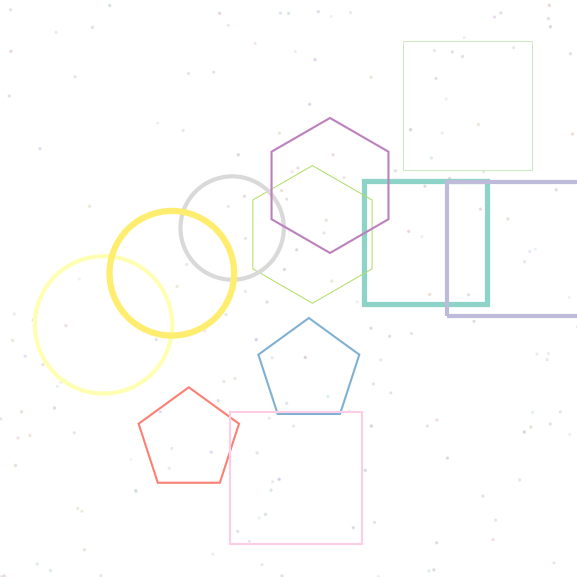[{"shape": "square", "thickness": 2.5, "radius": 0.53, "center": [0.737, 0.579]}, {"shape": "circle", "thickness": 2, "radius": 0.59, "center": [0.179, 0.437]}, {"shape": "square", "thickness": 2, "radius": 0.58, "center": [0.89, 0.568]}, {"shape": "pentagon", "thickness": 1, "radius": 0.46, "center": [0.327, 0.237]}, {"shape": "pentagon", "thickness": 1, "radius": 0.46, "center": [0.535, 0.357]}, {"shape": "hexagon", "thickness": 0.5, "radius": 0.6, "center": [0.541, 0.593]}, {"shape": "square", "thickness": 1, "radius": 0.57, "center": [0.513, 0.172]}, {"shape": "circle", "thickness": 2, "radius": 0.45, "center": [0.402, 0.604]}, {"shape": "hexagon", "thickness": 1, "radius": 0.58, "center": [0.571, 0.678]}, {"shape": "square", "thickness": 0.5, "radius": 0.56, "center": [0.81, 0.816]}, {"shape": "circle", "thickness": 3, "radius": 0.54, "center": [0.298, 0.526]}]